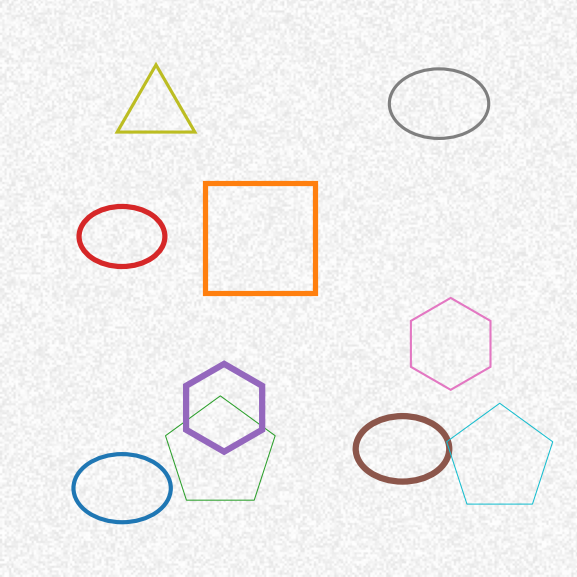[{"shape": "oval", "thickness": 2, "radius": 0.42, "center": [0.211, 0.154]}, {"shape": "square", "thickness": 2.5, "radius": 0.47, "center": [0.45, 0.587]}, {"shape": "pentagon", "thickness": 0.5, "radius": 0.5, "center": [0.382, 0.214]}, {"shape": "oval", "thickness": 2.5, "radius": 0.37, "center": [0.211, 0.59]}, {"shape": "hexagon", "thickness": 3, "radius": 0.38, "center": [0.388, 0.293]}, {"shape": "oval", "thickness": 3, "radius": 0.4, "center": [0.697, 0.222]}, {"shape": "hexagon", "thickness": 1, "radius": 0.4, "center": [0.78, 0.404]}, {"shape": "oval", "thickness": 1.5, "radius": 0.43, "center": [0.76, 0.82]}, {"shape": "triangle", "thickness": 1.5, "radius": 0.39, "center": [0.27, 0.809]}, {"shape": "pentagon", "thickness": 0.5, "radius": 0.48, "center": [0.865, 0.204]}]